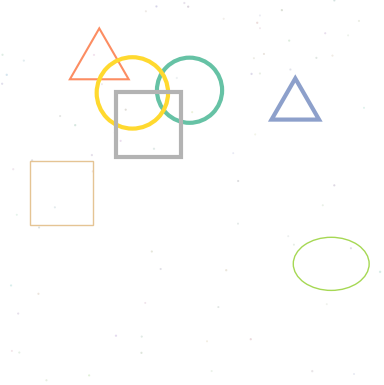[{"shape": "circle", "thickness": 3, "radius": 0.42, "center": [0.492, 0.766]}, {"shape": "triangle", "thickness": 1.5, "radius": 0.44, "center": [0.258, 0.838]}, {"shape": "triangle", "thickness": 3, "radius": 0.36, "center": [0.767, 0.725]}, {"shape": "oval", "thickness": 1, "radius": 0.49, "center": [0.86, 0.315]}, {"shape": "circle", "thickness": 3, "radius": 0.46, "center": [0.344, 0.759]}, {"shape": "square", "thickness": 1, "radius": 0.41, "center": [0.159, 0.499]}, {"shape": "square", "thickness": 3, "radius": 0.42, "center": [0.385, 0.676]}]